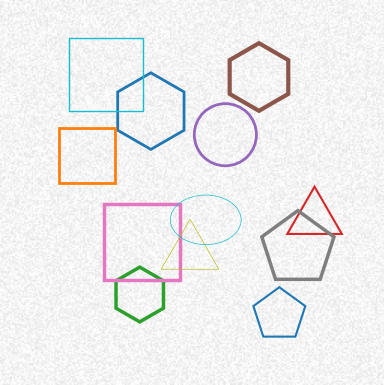[{"shape": "hexagon", "thickness": 2, "radius": 0.5, "center": [0.392, 0.711]}, {"shape": "pentagon", "thickness": 1.5, "radius": 0.35, "center": [0.726, 0.183]}, {"shape": "square", "thickness": 2, "radius": 0.36, "center": [0.226, 0.596]}, {"shape": "hexagon", "thickness": 2.5, "radius": 0.36, "center": [0.363, 0.235]}, {"shape": "triangle", "thickness": 1.5, "radius": 0.41, "center": [0.817, 0.433]}, {"shape": "circle", "thickness": 2, "radius": 0.4, "center": [0.585, 0.65]}, {"shape": "hexagon", "thickness": 3, "radius": 0.44, "center": [0.673, 0.8]}, {"shape": "square", "thickness": 2.5, "radius": 0.49, "center": [0.369, 0.371]}, {"shape": "pentagon", "thickness": 2.5, "radius": 0.49, "center": [0.774, 0.354]}, {"shape": "triangle", "thickness": 0.5, "radius": 0.43, "center": [0.494, 0.344]}, {"shape": "square", "thickness": 1, "radius": 0.48, "center": [0.276, 0.806]}, {"shape": "oval", "thickness": 0.5, "radius": 0.46, "center": [0.534, 0.429]}]